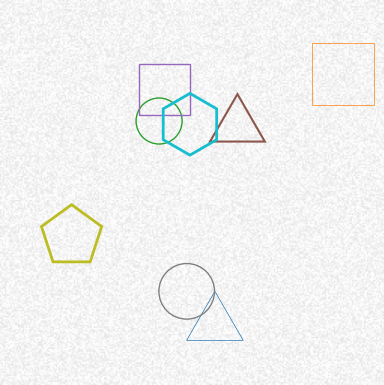[{"shape": "triangle", "thickness": 0.5, "radius": 0.42, "center": [0.558, 0.158]}, {"shape": "square", "thickness": 0.5, "radius": 0.4, "center": [0.89, 0.807]}, {"shape": "circle", "thickness": 1, "radius": 0.3, "center": [0.413, 0.686]}, {"shape": "square", "thickness": 1, "radius": 0.33, "center": [0.427, 0.769]}, {"shape": "triangle", "thickness": 1.5, "radius": 0.41, "center": [0.617, 0.673]}, {"shape": "circle", "thickness": 1, "radius": 0.36, "center": [0.485, 0.243]}, {"shape": "pentagon", "thickness": 2, "radius": 0.41, "center": [0.186, 0.386]}, {"shape": "hexagon", "thickness": 2, "radius": 0.4, "center": [0.493, 0.677]}]